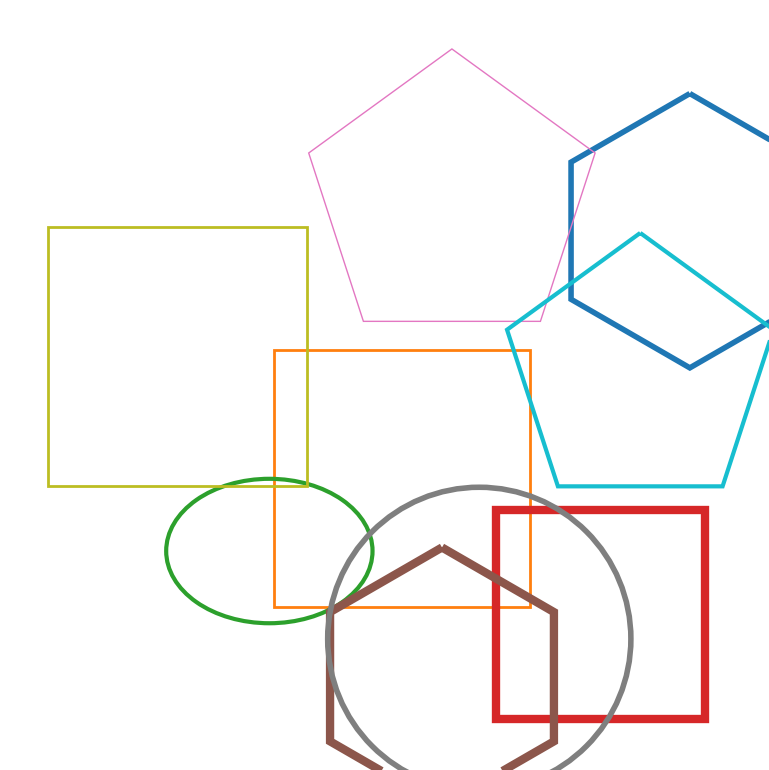[{"shape": "hexagon", "thickness": 2, "radius": 0.89, "center": [0.896, 0.7]}, {"shape": "square", "thickness": 1, "radius": 0.83, "center": [0.522, 0.379]}, {"shape": "oval", "thickness": 1.5, "radius": 0.67, "center": [0.35, 0.284]}, {"shape": "square", "thickness": 3, "radius": 0.68, "center": [0.78, 0.202]}, {"shape": "hexagon", "thickness": 3, "radius": 0.84, "center": [0.574, 0.121]}, {"shape": "pentagon", "thickness": 0.5, "radius": 0.98, "center": [0.587, 0.741]}, {"shape": "circle", "thickness": 2, "radius": 0.98, "center": [0.622, 0.17]}, {"shape": "square", "thickness": 1, "radius": 0.84, "center": [0.23, 0.537]}, {"shape": "pentagon", "thickness": 1.5, "radius": 0.91, "center": [0.831, 0.516]}]